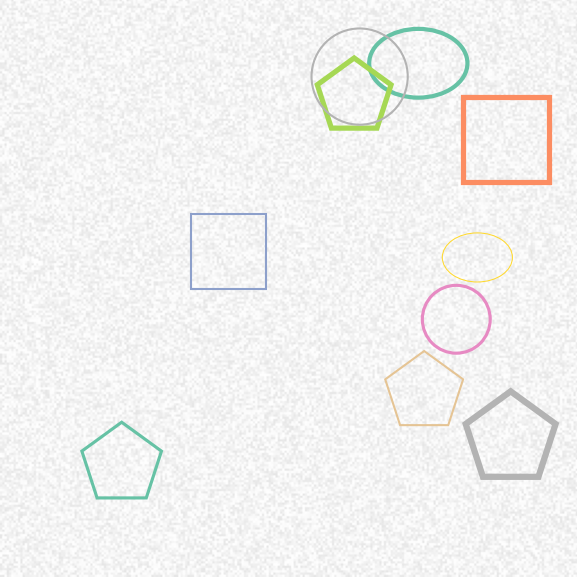[{"shape": "oval", "thickness": 2, "radius": 0.43, "center": [0.724, 0.89]}, {"shape": "pentagon", "thickness": 1.5, "radius": 0.36, "center": [0.211, 0.196]}, {"shape": "square", "thickness": 2.5, "radius": 0.37, "center": [0.876, 0.758]}, {"shape": "square", "thickness": 1, "radius": 0.33, "center": [0.396, 0.564]}, {"shape": "circle", "thickness": 1.5, "radius": 0.29, "center": [0.79, 0.446]}, {"shape": "pentagon", "thickness": 2.5, "radius": 0.34, "center": [0.613, 0.832]}, {"shape": "oval", "thickness": 0.5, "radius": 0.3, "center": [0.827, 0.553]}, {"shape": "pentagon", "thickness": 1, "radius": 0.35, "center": [0.734, 0.32]}, {"shape": "circle", "thickness": 1, "radius": 0.42, "center": [0.623, 0.867]}, {"shape": "pentagon", "thickness": 3, "radius": 0.41, "center": [0.884, 0.24]}]